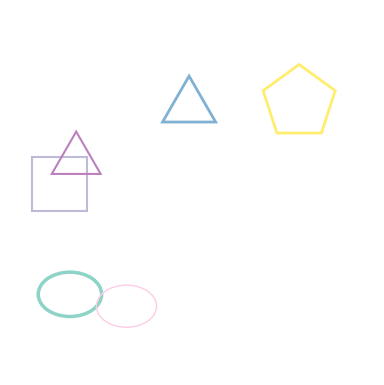[{"shape": "oval", "thickness": 2.5, "radius": 0.41, "center": [0.182, 0.236]}, {"shape": "square", "thickness": 1.5, "radius": 0.35, "center": [0.155, 0.523]}, {"shape": "triangle", "thickness": 2, "radius": 0.4, "center": [0.491, 0.723]}, {"shape": "oval", "thickness": 1, "radius": 0.39, "center": [0.329, 0.205]}, {"shape": "triangle", "thickness": 1.5, "radius": 0.37, "center": [0.198, 0.585]}, {"shape": "pentagon", "thickness": 2, "radius": 0.49, "center": [0.777, 0.734]}]